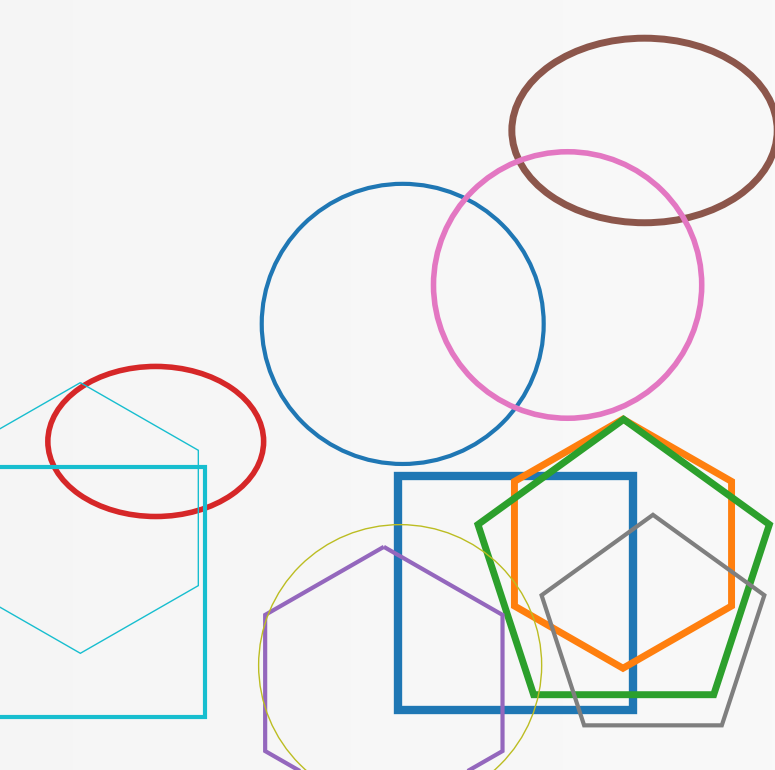[{"shape": "square", "thickness": 3, "radius": 0.76, "center": [0.665, 0.229]}, {"shape": "circle", "thickness": 1.5, "radius": 0.91, "center": [0.52, 0.579]}, {"shape": "hexagon", "thickness": 2.5, "radius": 0.81, "center": [0.804, 0.294]}, {"shape": "pentagon", "thickness": 2.5, "radius": 0.99, "center": [0.805, 0.258]}, {"shape": "oval", "thickness": 2, "radius": 0.7, "center": [0.201, 0.427]}, {"shape": "hexagon", "thickness": 1.5, "radius": 0.88, "center": [0.495, 0.113]}, {"shape": "oval", "thickness": 2.5, "radius": 0.86, "center": [0.832, 0.831]}, {"shape": "circle", "thickness": 2, "radius": 0.87, "center": [0.732, 0.63]}, {"shape": "pentagon", "thickness": 1.5, "radius": 0.76, "center": [0.843, 0.18]}, {"shape": "circle", "thickness": 0.5, "radius": 0.91, "center": [0.516, 0.136]}, {"shape": "square", "thickness": 1.5, "radius": 0.81, "center": [0.102, 0.231]}, {"shape": "hexagon", "thickness": 0.5, "radius": 0.88, "center": [0.104, 0.327]}]